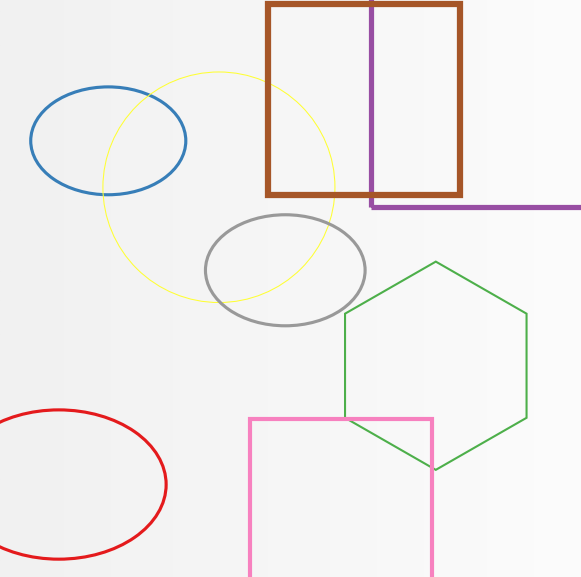[{"shape": "oval", "thickness": 1.5, "radius": 0.92, "center": [0.101, 0.16]}, {"shape": "oval", "thickness": 1.5, "radius": 0.67, "center": [0.186, 0.755]}, {"shape": "hexagon", "thickness": 1, "radius": 0.9, "center": [0.75, 0.366]}, {"shape": "square", "thickness": 2.5, "radius": 0.99, "center": [0.836, 0.84]}, {"shape": "circle", "thickness": 0.5, "radius": 1.0, "center": [0.377, 0.675]}, {"shape": "square", "thickness": 3, "radius": 0.83, "center": [0.626, 0.826]}, {"shape": "square", "thickness": 2, "radius": 0.78, "center": [0.586, 0.116]}, {"shape": "oval", "thickness": 1.5, "radius": 0.69, "center": [0.491, 0.531]}]